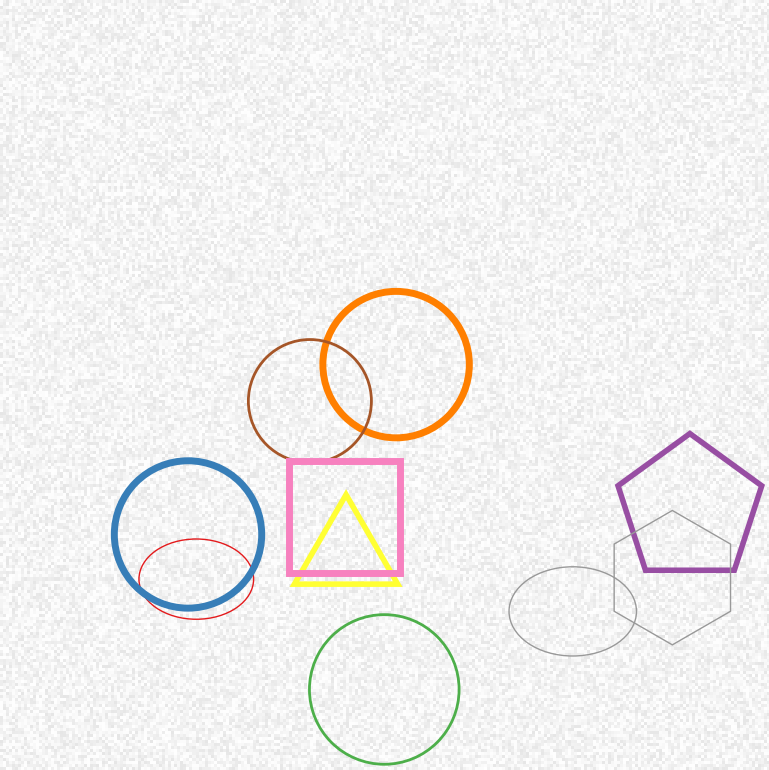[{"shape": "oval", "thickness": 0.5, "radius": 0.37, "center": [0.255, 0.248]}, {"shape": "circle", "thickness": 2.5, "radius": 0.48, "center": [0.244, 0.306]}, {"shape": "circle", "thickness": 1, "radius": 0.49, "center": [0.499, 0.105]}, {"shape": "pentagon", "thickness": 2, "radius": 0.49, "center": [0.896, 0.339]}, {"shape": "circle", "thickness": 2.5, "radius": 0.48, "center": [0.514, 0.526]}, {"shape": "triangle", "thickness": 2, "radius": 0.39, "center": [0.449, 0.28]}, {"shape": "circle", "thickness": 1, "radius": 0.4, "center": [0.402, 0.479]}, {"shape": "square", "thickness": 2.5, "radius": 0.36, "center": [0.448, 0.328]}, {"shape": "hexagon", "thickness": 0.5, "radius": 0.44, "center": [0.873, 0.25]}, {"shape": "oval", "thickness": 0.5, "radius": 0.41, "center": [0.744, 0.206]}]